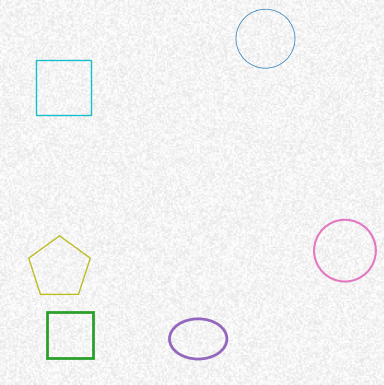[{"shape": "circle", "thickness": 0.5, "radius": 0.38, "center": [0.69, 0.899]}, {"shape": "square", "thickness": 2, "radius": 0.3, "center": [0.182, 0.13]}, {"shape": "oval", "thickness": 2, "radius": 0.37, "center": [0.515, 0.12]}, {"shape": "circle", "thickness": 1.5, "radius": 0.4, "center": [0.896, 0.349]}, {"shape": "pentagon", "thickness": 1, "radius": 0.42, "center": [0.155, 0.303]}, {"shape": "square", "thickness": 1, "radius": 0.36, "center": [0.164, 0.773]}]